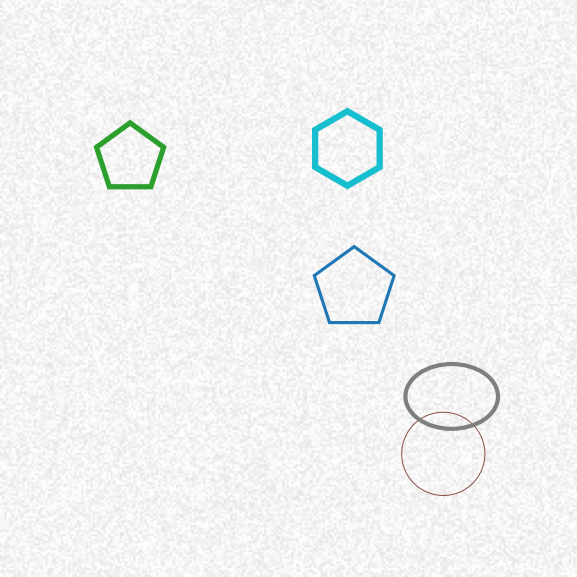[{"shape": "pentagon", "thickness": 1.5, "radius": 0.36, "center": [0.613, 0.499]}, {"shape": "pentagon", "thickness": 2.5, "radius": 0.31, "center": [0.225, 0.725]}, {"shape": "circle", "thickness": 0.5, "radius": 0.36, "center": [0.768, 0.213]}, {"shape": "oval", "thickness": 2, "radius": 0.4, "center": [0.782, 0.313]}, {"shape": "hexagon", "thickness": 3, "radius": 0.32, "center": [0.602, 0.742]}]